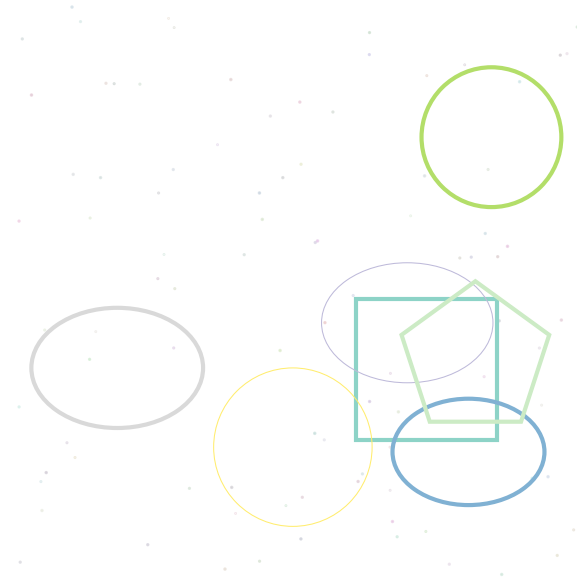[{"shape": "square", "thickness": 2, "radius": 0.61, "center": [0.739, 0.36]}, {"shape": "oval", "thickness": 0.5, "radius": 0.74, "center": [0.705, 0.44]}, {"shape": "oval", "thickness": 2, "radius": 0.66, "center": [0.811, 0.217]}, {"shape": "circle", "thickness": 2, "radius": 0.61, "center": [0.851, 0.762]}, {"shape": "oval", "thickness": 2, "radius": 0.74, "center": [0.203, 0.362]}, {"shape": "pentagon", "thickness": 2, "radius": 0.67, "center": [0.823, 0.378]}, {"shape": "circle", "thickness": 0.5, "radius": 0.69, "center": [0.507, 0.225]}]